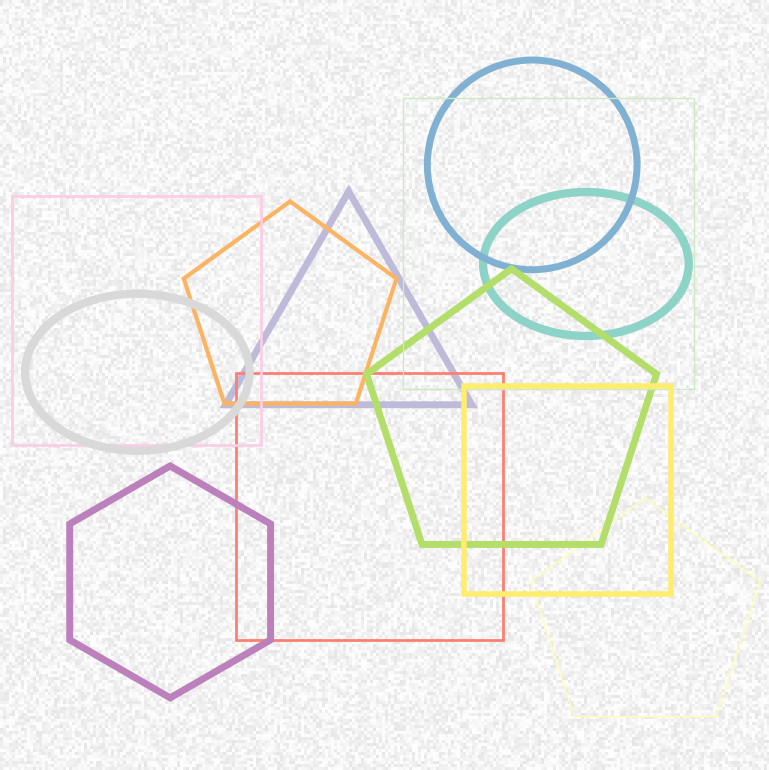[{"shape": "oval", "thickness": 3, "radius": 0.67, "center": [0.761, 0.657]}, {"shape": "pentagon", "thickness": 0.5, "radius": 0.78, "center": [0.838, 0.196]}, {"shape": "triangle", "thickness": 2.5, "radius": 0.92, "center": [0.453, 0.567]}, {"shape": "square", "thickness": 1, "radius": 0.87, "center": [0.48, 0.342]}, {"shape": "circle", "thickness": 2.5, "radius": 0.68, "center": [0.691, 0.786]}, {"shape": "pentagon", "thickness": 1.5, "radius": 0.73, "center": [0.377, 0.593]}, {"shape": "pentagon", "thickness": 2.5, "radius": 0.99, "center": [0.664, 0.453]}, {"shape": "square", "thickness": 1, "radius": 0.81, "center": [0.177, 0.584]}, {"shape": "oval", "thickness": 3, "radius": 0.73, "center": [0.178, 0.517]}, {"shape": "hexagon", "thickness": 2.5, "radius": 0.75, "center": [0.221, 0.244]}, {"shape": "square", "thickness": 0.5, "radius": 0.95, "center": [0.712, 0.684]}, {"shape": "square", "thickness": 2, "radius": 0.67, "center": [0.737, 0.364]}]